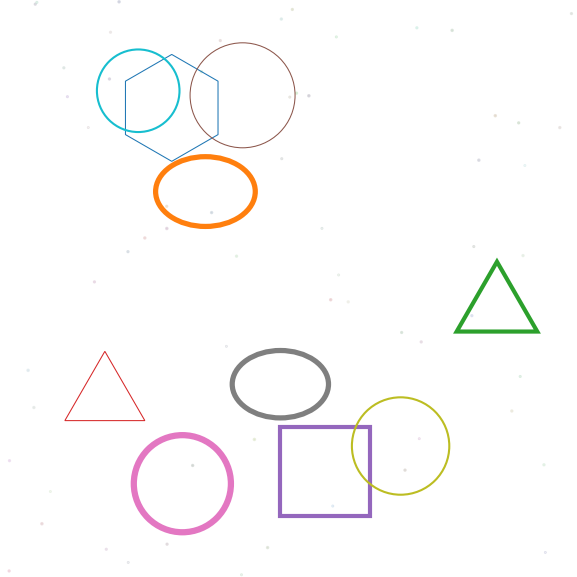[{"shape": "hexagon", "thickness": 0.5, "radius": 0.46, "center": [0.297, 0.812]}, {"shape": "oval", "thickness": 2.5, "radius": 0.43, "center": [0.356, 0.667]}, {"shape": "triangle", "thickness": 2, "radius": 0.4, "center": [0.861, 0.465]}, {"shape": "triangle", "thickness": 0.5, "radius": 0.4, "center": [0.182, 0.311]}, {"shape": "square", "thickness": 2, "radius": 0.39, "center": [0.562, 0.183]}, {"shape": "circle", "thickness": 0.5, "radius": 0.45, "center": [0.42, 0.834]}, {"shape": "circle", "thickness": 3, "radius": 0.42, "center": [0.316, 0.162]}, {"shape": "oval", "thickness": 2.5, "radius": 0.42, "center": [0.485, 0.334]}, {"shape": "circle", "thickness": 1, "radius": 0.42, "center": [0.694, 0.227]}, {"shape": "circle", "thickness": 1, "radius": 0.36, "center": [0.239, 0.842]}]